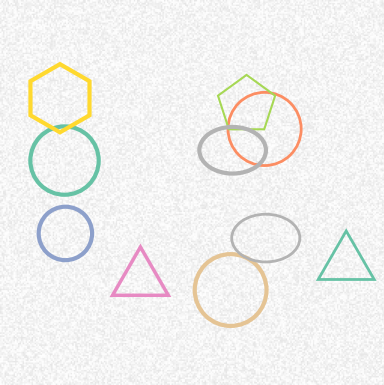[{"shape": "circle", "thickness": 3, "radius": 0.44, "center": [0.168, 0.583]}, {"shape": "triangle", "thickness": 2, "radius": 0.42, "center": [0.899, 0.316]}, {"shape": "circle", "thickness": 2, "radius": 0.48, "center": [0.687, 0.665]}, {"shape": "circle", "thickness": 3, "radius": 0.35, "center": [0.17, 0.394]}, {"shape": "triangle", "thickness": 2.5, "radius": 0.42, "center": [0.365, 0.275]}, {"shape": "pentagon", "thickness": 1.5, "radius": 0.39, "center": [0.64, 0.727]}, {"shape": "hexagon", "thickness": 3, "radius": 0.44, "center": [0.156, 0.745]}, {"shape": "circle", "thickness": 3, "radius": 0.47, "center": [0.599, 0.247]}, {"shape": "oval", "thickness": 2, "radius": 0.44, "center": [0.69, 0.382]}, {"shape": "oval", "thickness": 3, "radius": 0.43, "center": [0.604, 0.61]}]